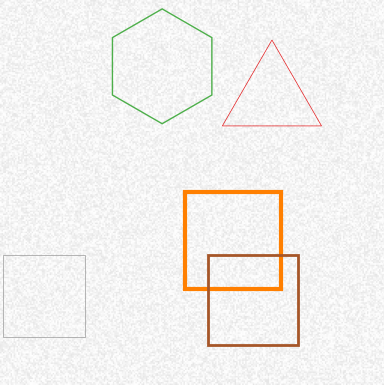[{"shape": "triangle", "thickness": 0.5, "radius": 0.74, "center": [0.706, 0.747]}, {"shape": "hexagon", "thickness": 1, "radius": 0.75, "center": [0.421, 0.828]}, {"shape": "square", "thickness": 3, "radius": 0.63, "center": [0.605, 0.375]}, {"shape": "square", "thickness": 2, "radius": 0.59, "center": [0.657, 0.222]}, {"shape": "square", "thickness": 0.5, "radius": 0.53, "center": [0.113, 0.231]}]